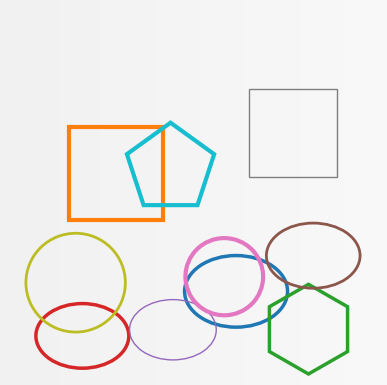[{"shape": "oval", "thickness": 2.5, "radius": 0.66, "center": [0.609, 0.243]}, {"shape": "square", "thickness": 3, "radius": 0.6, "center": [0.3, 0.55]}, {"shape": "hexagon", "thickness": 2.5, "radius": 0.58, "center": [0.796, 0.145]}, {"shape": "oval", "thickness": 2.5, "radius": 0.6, "center": [0.213, 0.128]}, {"shape": "oval", "thickness": 1, "radius": 0.56, "center": [0.446, 0.143]}, {"shape": "oval", "thickness": 2, "radius": 0.6, "center": [0.808, 0.336]}, {"shape": "circle", "thickness": 3, "radius": 0.5, "center": [0.579, 0.281]}, {"shape": "square", "thickness": 1, "radius": 0.57, "center": [0.755, 0.654]}, {"shape": "circle", "thickness": 2, "radius": 0.64, "center": [0.195, 0.266]}, {"shape": "pentagon", "thickness": 3, "radius": 0.59, "center": [0.44, 0.563]}]